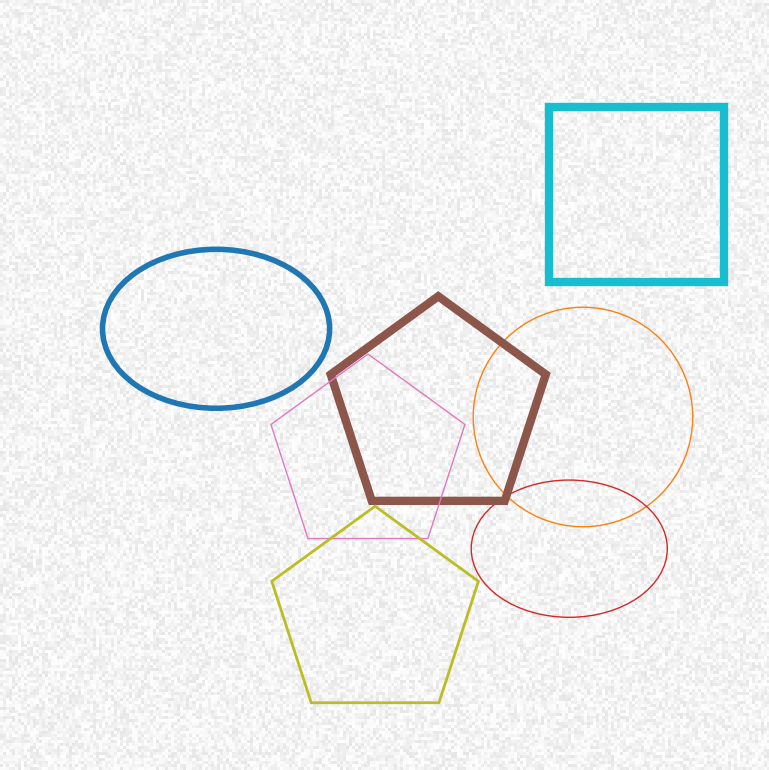[{"shape": "oval", "thickness": 2, "radius": 0.74, "center": [0.281, 0.573]}, {"shape": "circle", "thickness": 0.5, "radius": 0.71, "center": [0.757, 0.458]}, {"shape": "oval", "thickness": 0.5, "radius": 0.64, "center": [0.739, 0.287]}, {"shape": "pentagon", "thickness": 3, "radius": 0.73, "center": [0.569, 0.468]}, {"shape": "pentagon", "thickness": 0.5, "radius": 0.66, "center": [0.478, 0.408]}, {"shape": "pentagon", "thickness": 1, "radius": 0.71, "center": [0.487, 0.201]}, {"shape": "square", "thickness": 3, "radius": 0.57, "center": [0.827, 0.748]}]